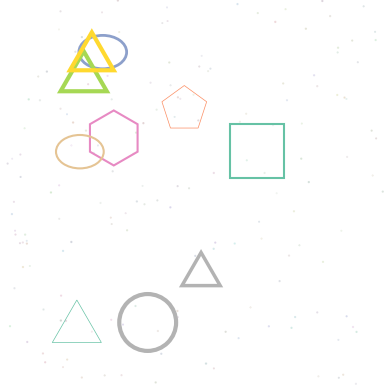[{"shape": "square", "thickness": 1.5, "radius": 0.35, "center": [0.667, 0.607]}, {"shape": "triangle", "thickness": 0.5, "radius": 0.37, "center": [0.2, 0.147]}, {"shape": "pentagon", "thickness": 0.5, "radius": 0.31, "center": [0.479, 0.717]}, {"shape": "oval", "thickness": 2, "radius": 0.31, "center": [0.267, 0.865]}, {"shape": "hexagon", "thickness": 1.5, "radius": 0.36, "center": [0.296, 0.642]}, {"shape": "triangle", "thickness": 3, "radius": 0.35, "center": [0.217, 0.798]}, {"shape": "triangle", "thickness": 3, "radius": 0.33, "center": [0.238, 0.85]}, {"shape": "oval", "thickness": 1.5, "radius": 0.31, "center": [0.207, 0.606]}, {"shape": "circle", "thickness": 3, "radius": 0.37, "center": [0.384, 0.162]}, {"shape": "triangle", "thickness": 2.5, "radius": 0.29, "center": [0.522, 0.287]}]